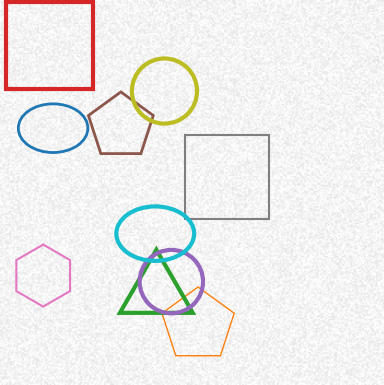[{"shape": "oval", "thickness": 2, "radius": 0.45, "center": [0.138, 0.667]}, {"shape": "pentagon", "thickness": 1, "radius": 0.49, "center": [0.515, 0.156]}, {"shape": "triangle", "thickness": 3, "radius": 0.55, "center": [0.406, 0.242]}, {"shape": "square", "thickness": 3, "radius": 0.56, "center": [0.129, 0.881]}, {"shape": "circle", "thickness": 3, "radius": 0.41, "center": [0.445, 0.269]}, {"shape": "pentagon", "thickness": 2, "radius": 0.44, "center": [0.314, 0.673]}, {"shape": "hexagon", "thickness": 1.5, "radius": 0.4, "center": [0.112, 0.284]}, {"shape": "square", "thickness": 1.5, "radius": 0.55, "center": [0.59, 0.541]}, {"shape": "circle", "thickness": 3, "radius": 0.42, "center": [0.427, 0.764]}, {"shape": "oval", "thickness": 3, "radius": 0.51, "center": [0.403, 0.393]}]